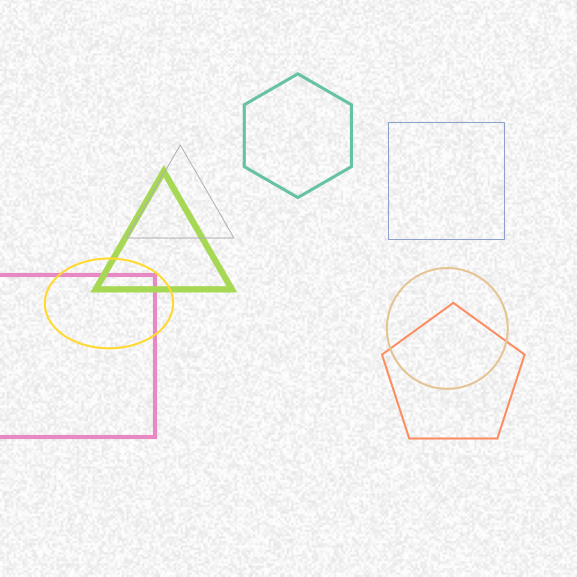[{"shape": "hexagon", "thickness": 1.5, "radius": 0.54, "center": [0.516, 0.764]}, {"shape": "pentagon", "thickness": 1, "radius": 0.65, "center": [0.785, 0.345]}, {"shape": "square", "thickness": 0.5, "radius": 0.5, "center": [0.772, 0.687]}, {"shape": "square", "thickness": 2, "radius": 0.7, "center": [0.128, 0.383]}, {"shape": "triangle", "thickness": 3, "radius": 0.68, "center": [0.284, 0.566]}, {"shape": "oval", "thickness": 1, "radius": 0.56, "center": [0.189, 0.474]}, {"shape": "circle", "thickness": 1, "radius": 0.52, "center": [0.775, 0.43]}, {"shape": "triangle", "thickness": 0.5, "radius": 0.54, "center": [0.312, 0.641]}]